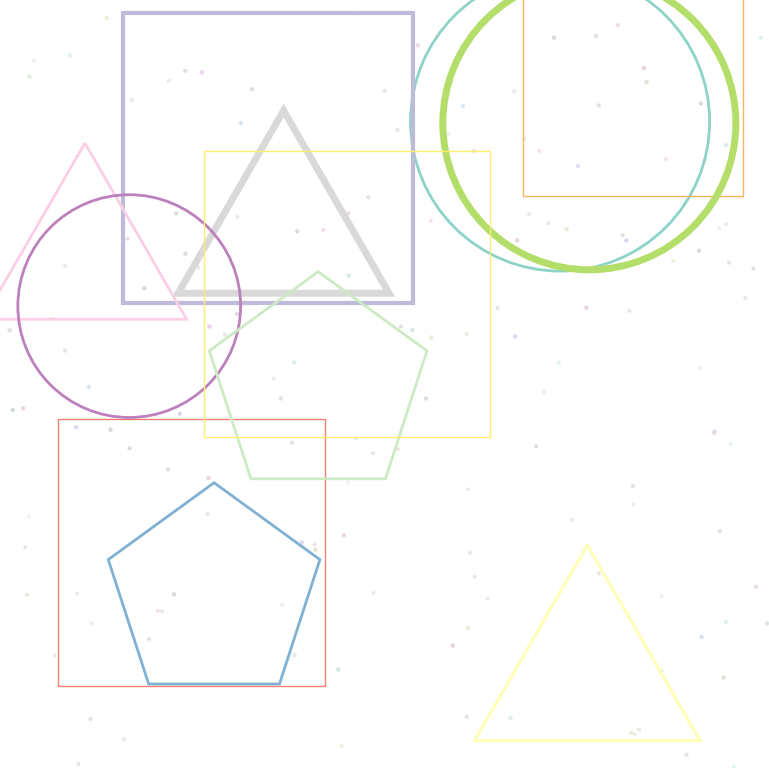[{"shape": "circle", "thickness": 1, "radius": 0.97, "center": [0.727, 0.842]}, {"shape": "triangle", "thickness": 1, "radius": 0.85, "center": [0.763, 0.123]}, {"shape": "square", "thickness": 1.5, "radius": 0.94, "center": [0.348, 0.795]}, {"shape": "square", "thickness": 0.5, "radius": 0.87, "center": [0.249, 0.282]}, {"shape": "pentagon", "thickness": 1, "radius": 0.72, "center": [0.278, 0.229]}, {"shape": "square", "thickness": 0.5, "radius": 0.72, "center": [0.822, 0.888]}, {"shape": "circle", "thickness": 2.5, "radius": 0.95, "center": [0.765, 0.84]}, {"shape": "triangle", "thickness": 1, "radius": 0.76, "center": [0.11, 0.662]}, {"shape": "triangle", "thickness": 2.5, "radius": 0.79, "center": [0.368, 0.698]}, {"shape": "circle", "thickness": 1, "radius": 0.72, "center": [0.168, 0.602]}, {"shape": "pentagon", "thickness": 1, "radius": 0.74, "center": [0.413, 0.498]}, {"shape": "square", "thickness": 0.5, "radius": 0.93, "center": [0.45, 0.618]}]